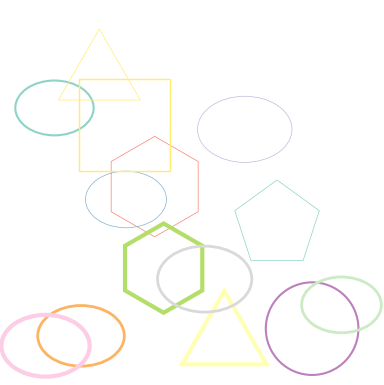[{"shape": "pentagon", "thickness": 0.5, "radius": 0.58, "center": [0.72, 0.417]}, {"shape": "oval", "thickness": 1.5, "radius": 0.51, "center": [0.142, 0.72]}, {"shape": "triangle", "thickness": 3, "radius": 0.63, "center": [0.583, 0.117]}, {"shape": "oval", "thickness": 0.5, "radius": 0.61, "center": [0.636, 0.664]}, {"shape": "hexagon", "thickness": 0.5, "radius": 0.65, "center": [0.402, 0.515]}, {"shape": "oval", "thickness": 0.5, "radius": 0.53, "center": [0.327, 0.482]}, {"shape": "oval", "thickness": 2, "radius": 0.56, "center": [0.21, 0.128]}, {"shape": "hexagon", "thickness": 3, "radius": 0.58, "center": [0.425, 0.304]}, {"shape": "oval", "thickness": 3, "radius": 0.57, "center": [0.118, 0.102]}, {"shape": "oval", "thickness": 2, "radius": 0.61, "center": [0.532, 0.275]}, {"shape": "circle", "thickness": 1.5, "radius": 0.6, "center": [0.811, 0.146]}, {"shape": "oval", "thickness": 2, "radius": 0.52, "center": [0.887, 0.208]}, {"shape": "square", "thickness": 1, "radius": 0.59, "center": [0.323, 0.676]}, {"shape": "triangle", "thickness": 0.5, "radius": 0.62, "center": [0.258, 0.802]}]